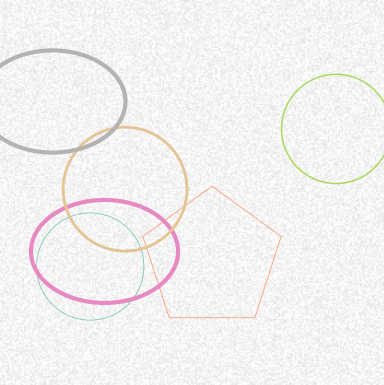[{"shape": "circle", "thickness": 0.5, "radius": 0.7, "center": [0.234, 0.308]}, {"shape": "pentagon", "thickness": 0.5, "radius": 0.94, "center": [0.551, 0.327]}, {"shape": "oval", "thickness": 3, "radius": 0.96, "center": [0.271, 0.347]}, {"shape": "circle", "thickness": 1, "radius": 0.71, "center": [0.873, 0.665]}, {"shape": "circle", "thickness": 2, "radius": 0.8, "center": [0.325, 0.509]}, {"shape": "oval", "thickness": 3, "radius": 0.95, "center": [0.136, 0.736]}]